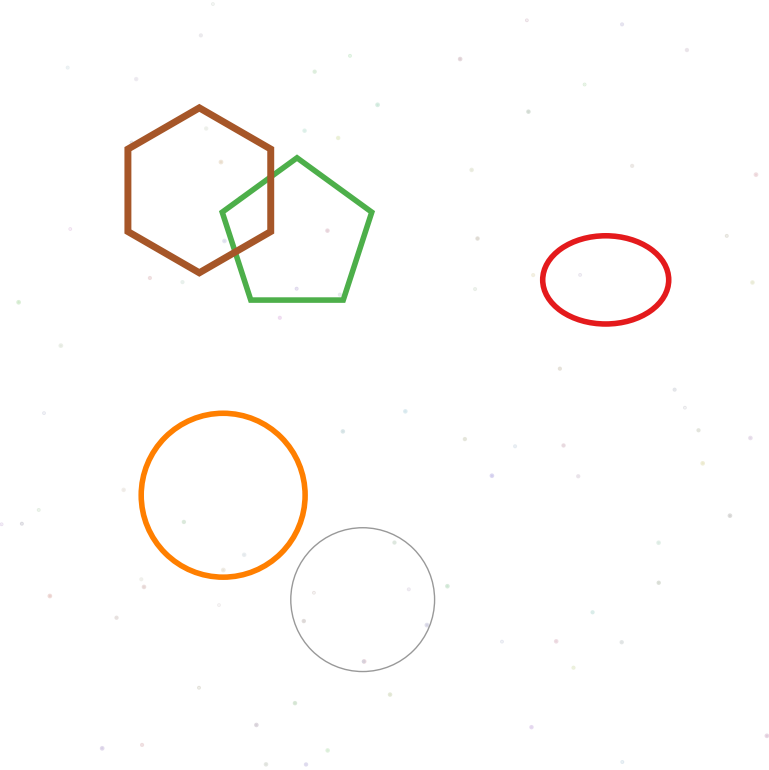[{"shape": "oval", "thickness": 2, "radius": 0.41, "center": [0.787, 0.637]}, {"shape": "pentagon", "thickness": 2, "radius": 0.51, "center": [0.386, 0.693]}, {"shape": "circle", "thickness": 2, "radius": 0.53, "center": [0.29, 0.357]}, {"shape": "hexagon", "thickness": 2.5, "radius": 0.54, "center": [0.259, 0.753]}, {"shape": "circle", "thickness": 0.5, "radius": 0.47, "center": [0.471, 0.221]}]